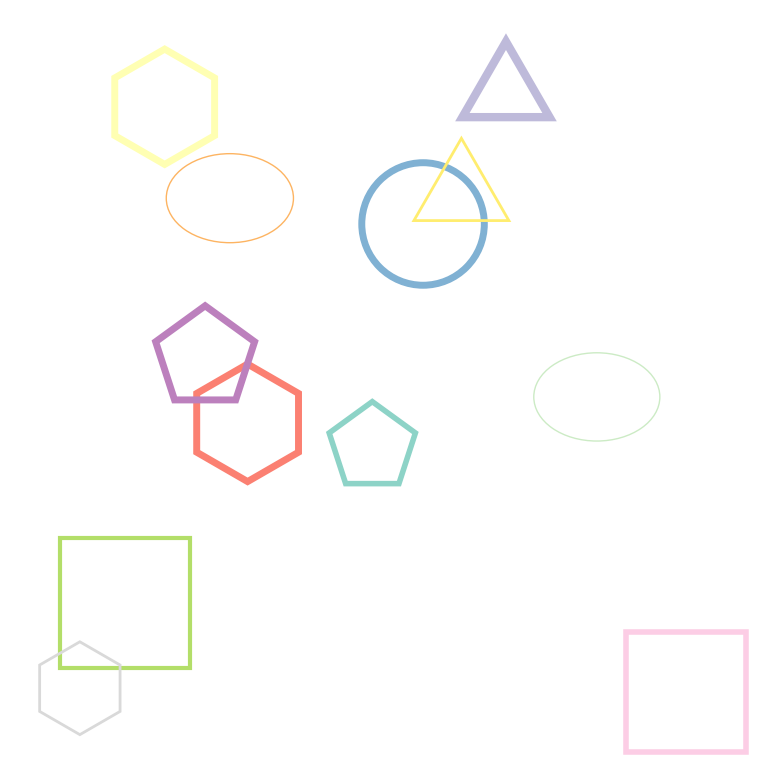[{"shape": "pentagon", "thickness": 2, "radius": 0.29, "center": [0.484, 0.42]}, {"shape": "hexagon", "thickness": 2.5, "radius": 0.37, "center": [0.214, 0.861]}, {"shape": "triangle", "thickness": 3, "radius": 0.33, "center": [0.657, 0.881]}, {"shape": "hexagon", "thickness": 2.5, "radius": 0.38, "center": [0.322, 0.451]}, {"shape": "circle", "thickness": 2.5, "radius": 0.4, "center": [0.549, 0.709]}, {"shape": "oval", "thickness": 0.5, "radius": 0.41, "center": [0.299, 0.743]}, {"shape": "square", "thickness": 1.5, "radius": 0.42, "center": [0.163, 0.217]}, {"shape": "square", "thickness": 2, "radius": 0.39, "center": [0.891, 0.101]}, {"shape": "hexagon", "thickness": 1, "radius": 0.3, "center": [0.104, 0.106]}, {"shape": "pentagon", "thickness": 2.5, "radius": 0.34, "center": [0.266, 0.535]}, {"shape": "oval", "thickness": 0.5, "radius": 0.41, "center": [0.775, 0.485]}, {"shape": "triangle", "thickness": 1, "radius": 0.36, "center": [0.599, 0.749]}]